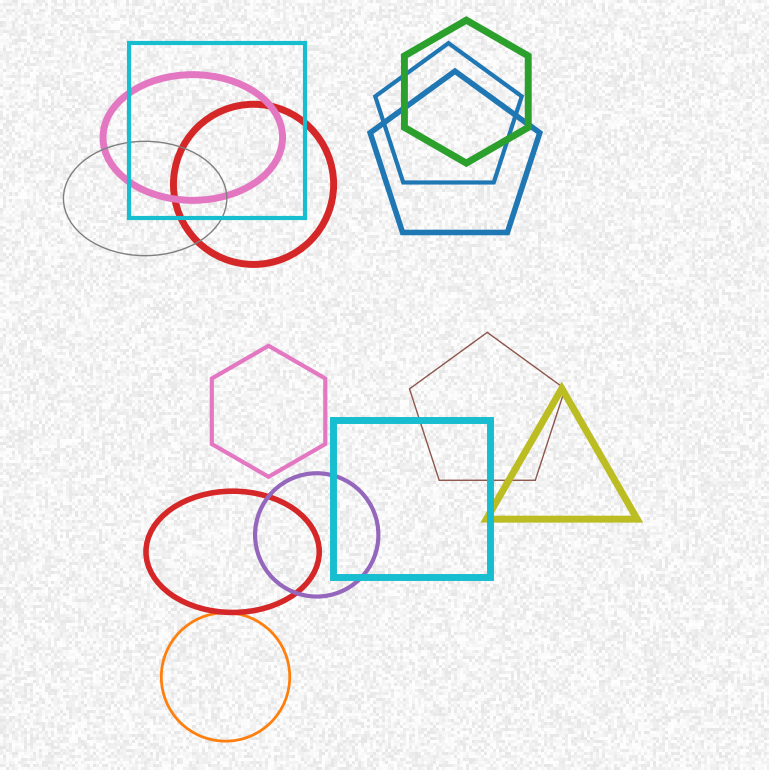[{"shape": "pentagon", "thickness": 1.5, "radius": 0.5, "center": [0.582, 0.844]}, {"shape": "pentagon", "thickness": 2, "radius": 0.58, "center": [0.591, 0.792]}, {"shape": "circle", "thickness": 1, "radius": 0.42, "center": [0.293, 0.121]}, {"shape": "hexagon", "thickness": 2.5, "radius": 0.46, "center": [0.606, 0.881]}, {"shape": "oval", "thickness": 2, "radius": 0.56, "center": [0.302, 0.283]}, {"shape": "circle", "thickness": 2.5, "radius": 0.52, "center": [0.329, 0.761]}, {"shape": "circle", "thickness": 1.5, "radius": 0.4, "center": [0.411, 0.305]}, {"shape": "pentagon", "thickness": 0.5, "radius": 0.53, "center": [0.633, 0.462]}, {"shape": "hexagon", "thickness": 1.5, "radius": 0.43, "center": [0.349, 0.466]}, {"shape": "oval", "thickness": 2.5, "radius": 0.58, "center": [0.25, 0.821]}, {"shape": "oval", "thickness": 0.5, "radius": 0.53, "center": [0.188, 0.742]}, {"shape": "triangle", "thickness": 2.5, "radius": 0.57, "center": [0.73, 0.382]}, {"shape": "square", "thickness": 2.5, "radius": 0.51, "center": [0.534, 0.353]}, {"shape": "square", "thickness": 1.5, "radius": 0.57, "center": [0.282, 0.831]}]